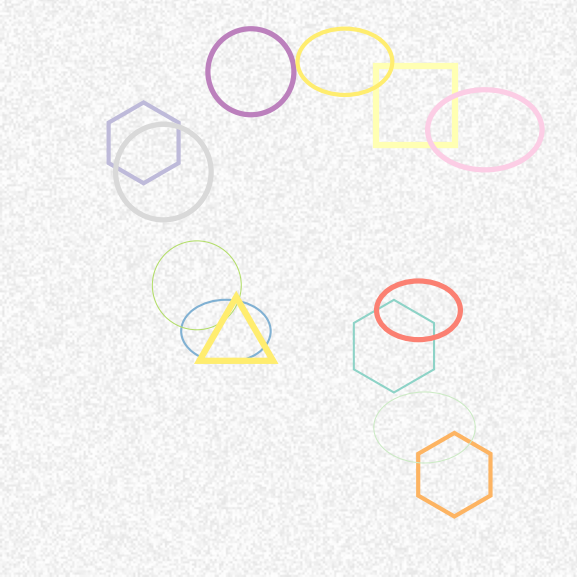[{"shape": "hexagon", "thickness": 1, "radius": 0.4, "center": [0.682, 0.4]}, {"shape": "square", "thickness": 3, "radius": 0.34, "center": [0.719, 0.816]}, {"shape": "hexagon", "thickness": 2, "radius": 0.35, "center": [0.249, 0.752]}, {"shape": "oval", "thickness": 2.5, "radius": 0.36, "center": [0.725, 0.462]}, {"shape": "oval", "thickness": 1, "radius": 0.39, "center": [0.391, 0.426]}, {"shape": "hexagon", "thickness": 2, "radius": 0.36, "center": [0.787, 0.177]}, {"shape": "circle", "thickness": 0.5, "radius": 0.38, "center": [0.341, 0.505]}, {"shape": "oval", "thickness": 2.5, "radius": 0.5, "center": [0.84, 0.774]}, {"shape": "circle", "thickness": 2.5, "radius": 0.41, "center": [0.283, 0.701]}, {"shape": "circle", "thickness": 2.5, "radius": 0.37, "center": [0.434, 0.875]}, {"shape": "oval", "thickness": 0.5, "radius": 0.44, "center": [0.735, 0.259]}, {"shape": "triangle", "thickness": 3, "radius": 0.37, "center": [0.409, 0.411]}, {"shape": "oval", "thickness": 2, "radius": 0.41, "center": [0.597, 0.892]}]